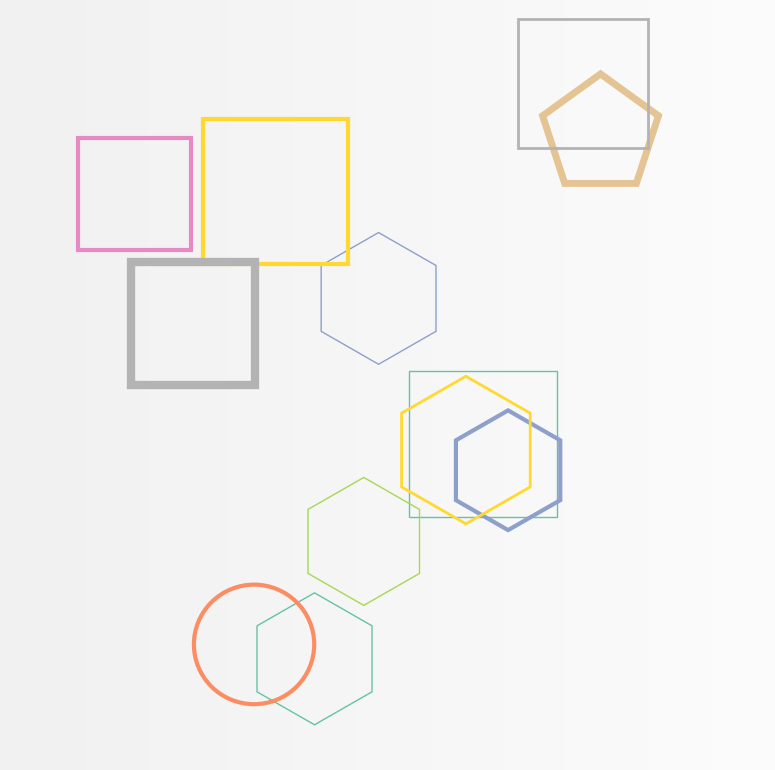[{"shape": "hexagon", "thickness": 0.5, "radius": 0.43, "center": [0.406, 0.144]}, {"shape": "square", "thickness": 0.5, "radius": 0.48, "center": [0.623, 0.423]}, {"shape": "circle", "thickness": 1.5, "radius": 0.39, "center": [0.328, 0.163]}, {"shape": "hexagon", "thickness": 1.5, "radius": 0.39, "center": [0.656, 0.389]}, {"shape": "hexagon", "thickness": 0.5, "radius": 0.43, "center": [0.488, 0.612]}, {"shape": "square", "thickness": 1.5, "radius": 0.36, "center": [0.174, 0.748]}, {"shape": "hexagon", "thickness": 0.5, "radius": 0.42, "center": [0.469, 0.297]}, {"shape": "hexagon", "thickness": 1, "radius": 0.48, "center": [0.601, 0.416]}, {"shape": "square", "thickness": 1.5, "radius": 0.47, "center": [0.356, 0.752]}, {"shape": "pentagon", "thickness": 2.5, "radius": 0.39, "center": [0.775, 0.825]}, {"shape": "square", "thickness": 3, "radius": 0.4, "center": [0.249, 0.58]}, {"shape": "square", "thickness": 1, "radius": 0.42, "center": [0.752, 0.892]}]